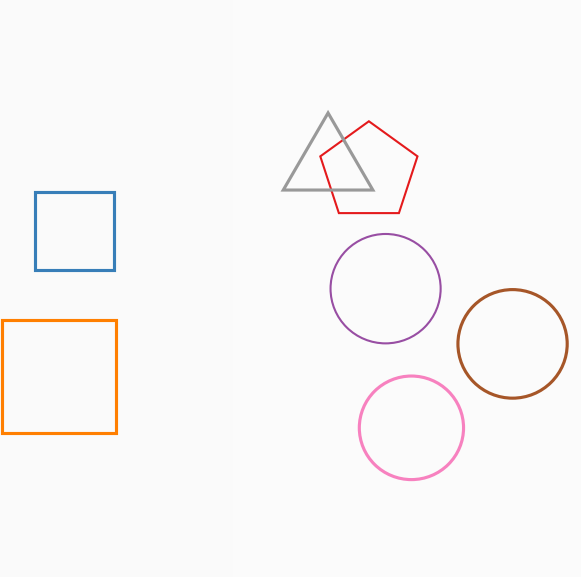[{"shape": "pentagon", "thickness": 1, "radius": 0.44, "center": [0.635, 0.701]}, {"shape": "square", "thickness": 1.5, "radius": 0.34, "center": [0.128, 0.599]}, {"shape": "circle", "thickness": 1, "radius": 0.47, "center": [0.663, 0.499]}, {"shape": "square", "thickness": 1.5, "radius": 0.49, "center": [0.101, 0.347]}, {"shape": "circle", "thickness": 1.5, "radius": 0.47, "center": [0.882, 0.404]}, {"shape": "circle", "thickness": 1.5, "radius": 0.45, "center": [0.708, 0.258]}, {"shape": "triangle", "thickness": 1.5, "radius": 0.44, "center": [0.564, 0.715]}]